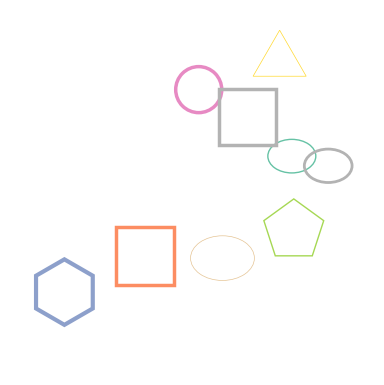[{"shape": "oval", "thickness": 1, "radius": 0.31, "center": [0.758, 0.594]}, {"shape": "square", "thickness": 2.5, "radius": 0.38, "center": [0.377, 0.334]}, {"shape": "hexagon", "thickness": 3, "radius": 0.43, "center": [0.167, 0.241]}, {"shape": "circle", "thickness": 2.5, "radius": 0.3, "center": [0.516, 0.767]}, {"shape": "pentagon", "thickness": 1, "radius": 0.41, "center": [0.763, 0.402]}, {"shape": "triangle", "thickness": 0.5, "radius": 0.4, "center": [0.726, 0.842]}, {"shape": "oval", "thickness": 0.5, "radius": 0.41, "center": [0.578, 0.33]}, {"shape": "square", "thickness": 2.5, "radius": 0.37, "center": [0.643, 0.696]}, {"shape": "oval", "thickness": 2, "radius": 0.31, "center": [0.852, 0.569]}]